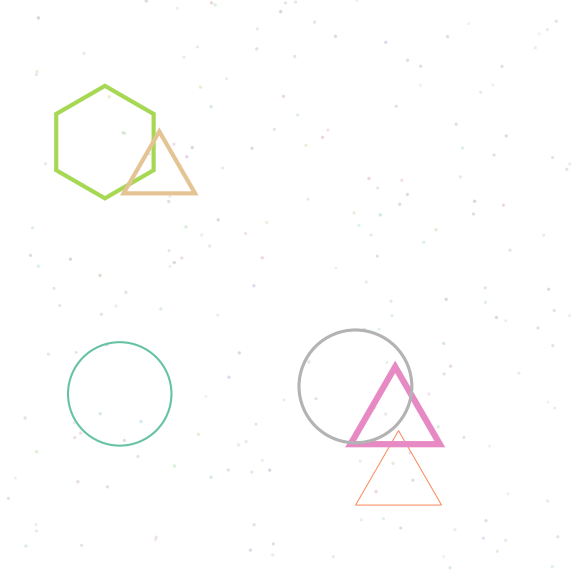[{"shape": "circle", "thickness": 1, "radius": 0.45, "center": [0.207, 0.317]}, {"shape": "triangle", "thickness": 0.5, "radius": 0.43, "center": [0.69, 0.168]}, {"shape": "triangle", "thickness": 3, "radius": 0.45, "center": [0.684, 0.275]}, {"shape": "hexagon", "thickness": 2, "radius": 0.49, "center": [0.182, 0.753]}, {"shape": "triangle", "thickness": 2, "radius": 0.36, "center": [0.276, 0.7]}, {"shape": "circle", "thickness": 1.5, "radius": 0.49, "center": [0.615, 0.33]}]